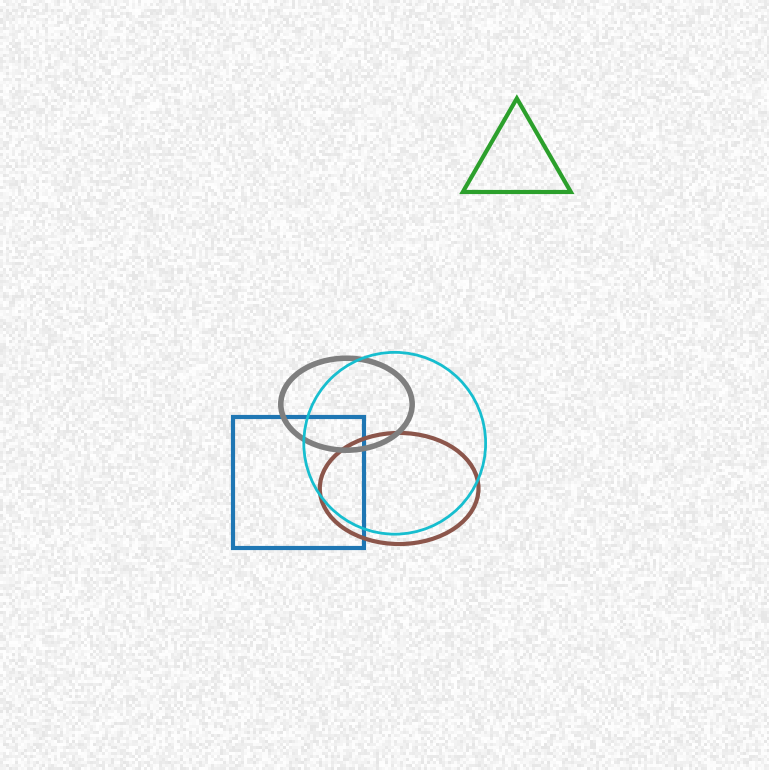[{"shape": "square", "thickness": 1.5, "radius": 0.42, "center": [0.387, 0.373]}, {"shape": "triangle", "thickness": 1.5, "radius": 0.41, "center": [0.671, 0.791]}, {"shape": "oval", "thickness": 1.5, "radius": 0.52, "center": [0.518, 0.366]}, {"shape": "oval", "thickness": 2, "radius": 0.43, "center": [0.45, 0.475]}, {"shape": "circle", "thickness": 1, "radius": 0.59, "center": [0.513, 0.424]}]